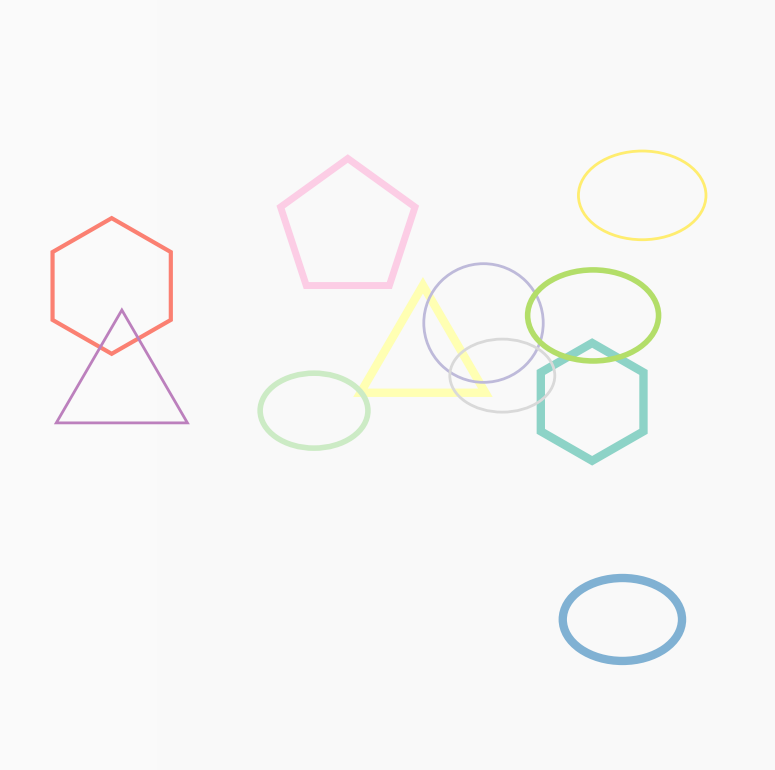[{"shape": "hexagon", "thickness": 3, "radius": 0.38, "center": [0.764, 0.478]}, {"shape": "triangle", "thickness": 3, "radius": 0.47, "center": [0.546, 0.536]}, {"shape": "circle", "thickness": 1, "radius": 0.39, "center": [0.624, 0.581]}, {"shape": "hexagon", "thickness": 1.5, "radius": 0.44, "center": [0.144, 0.629]}, {"shape": "oval", "thickness": 3, "radius": 0.38, "center": [0.803, 0.195]}, {"shape": "oval", "thickness": 2, "radius": 0.42, "center": [0.765, 0.59]}, {"shape": "pentagon", "thickness": 2.5, "radius": 0.46, "center": [0.449, 0.703]}, {"shape": "oval", "thickness": 1, "radius": 0.34, "center": [0.648, 0.512]}, {"shape": "triangle", "thickness": 1, "radius": 0.49, "center": [0.157, 0.5]}, {"shape": "oval", "thickness": 2, "radius": 0.35, "center": [0.405, 0.467]}, {"shape": "oval", "thickness": 1, "radius": 0.41, "center": [0.829, 0.746]}]